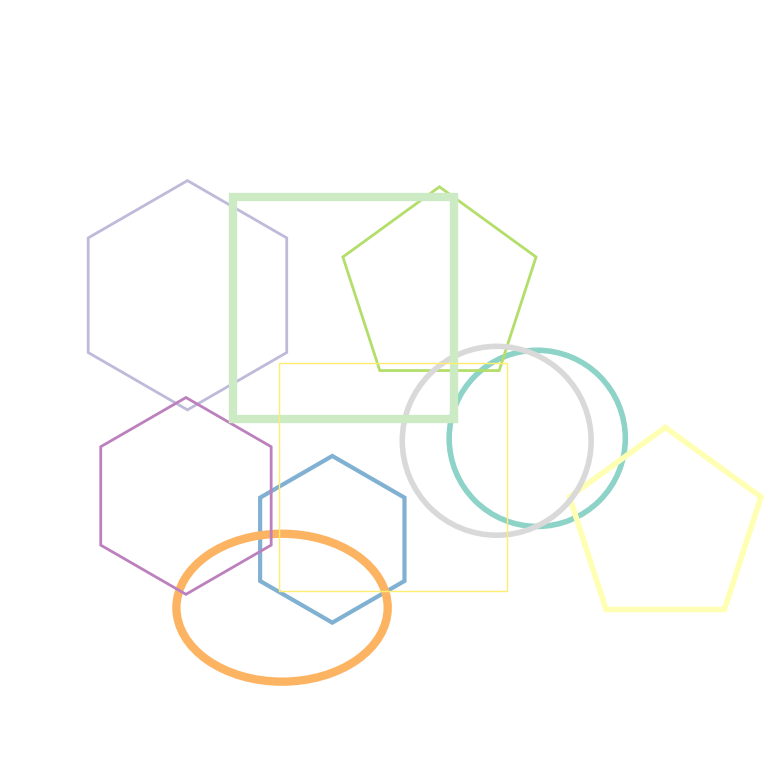[{"shape": "circle", "thickness": 2, "radius": 0.57, "center": [0.698, 0.431]}, {"shape": "pentagon", "thickness": 2, "radius": 0.65, "center": [0.864, 0.314]}, {"shape": "hexagon", "thickness": 1, "radius": 0.74, "center": [0.243, 0.617]}, {"shape": "hexagon", "thickness": 1.5, "radius": 0.54, "center": [0.432, 0.3]}, {"shape": "oval", "thickness": 3, "radius": 0.69, "center": [0.366, 0.211]}, {"shape": "pentagon", "thickness": 1, "radius": 0.66, "center": [0.571, 0.625]}, {"shape": "circle", "thickness": 2, "radius": 0.61, "center": [0.645, 0.428]}, {"shape": "hexagon", "thickness": 1, "radius": 0.64, "center": [0.241, 0.356]}, {"shape": "square", "thickness": 3, "radius": 0.72, "center": [0.446, 0.6]}, {"shape": "square", "thickness": 0.5, "radius": 0.74, "center": [0.51, 0.381]}]